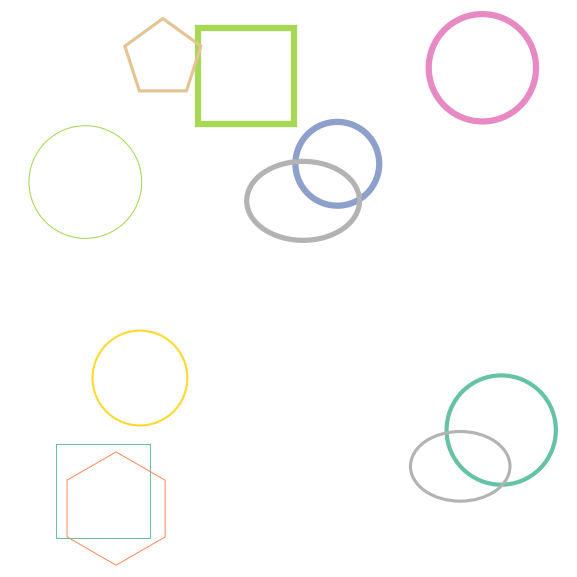[{"shape": "square", "thickness": 0.5, "radius": 0.41, "center": [0.179, 0.149]}, {"shape": "circle", "thickness": 2, "radius": 0.47, "center": [0.868, 0.254]}, {"shape": "hexagon", "thickness": 0.5, "radius": 0.49, "center": [0.201, 0.119]}, {"shape": "circle", "thickness": 3, "radius": 0.36, "center": [0.584, 0.716]}, {"shape": "circle", "thickness": 3, "radius": 0.46, "center": [0.835, 0.882]}, {"shape": "circle", "thickness": 0.5, "radius": 0.49, "center": [0.148, 0.684]}, {"shape": "square", "thickness": 3, "radius": 0.41, "center": [0.426, 0.867]}, {"shape": "circle", "thickness": 1, "radius": 0.41, "center": [0.242, 0.345]}, {"shape": "pentagon", "thickness": 1.5, "radius": 0.35, "center": [0.282, 0.898]}, {"shape": "oval", "thickness": 2.5, "radius": 0.49, "center": [0.525, 0.651]}, {"shape": "oval", "thickness": 1.5, "radius": 0.43, "center": [0.797, 0.192]}]